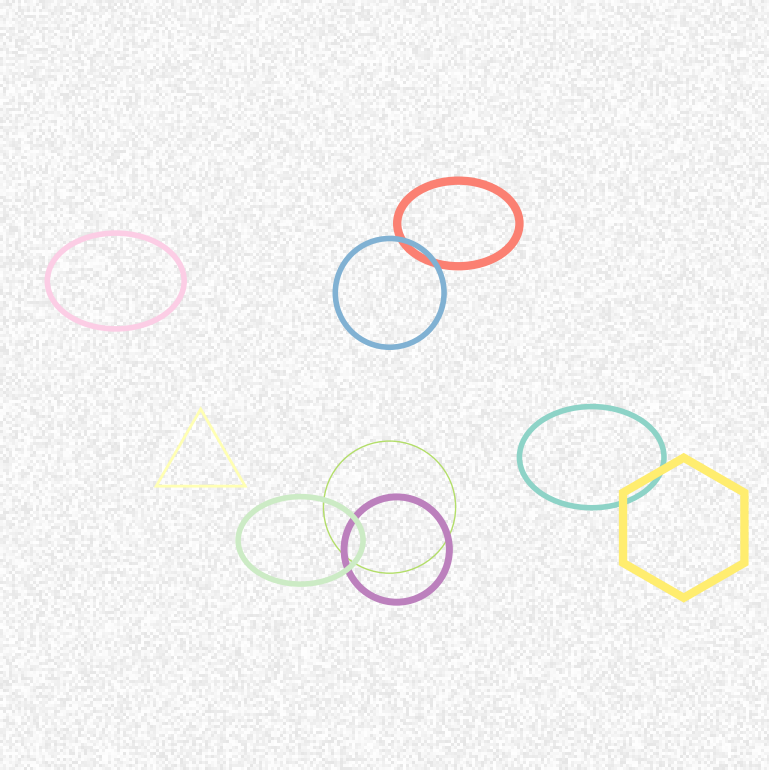[{"shape": "oval", "thickness": 2, "radius": 0.47, "center": [0.768, 0.406]}, {"shape": "triangle", "thickness": 1, "radius": 0.33, "center": [0.261, 0.402]}, {"shape": "oval", "thickness": 3, "radius": 0.4, "center": [0.595, 0.71]}, {"shape": "circle", "thickness": 2, "radius": 0.35, "center": [0.506, 0.62]}, {"shape": "circle", "thickness": 0.5, "radius": 0.43, "center": [0.506, 0.341]}, {"shape": "oval", "thickness": 2, "radius": 0.44, "center": [0.15, 0.635]}, {"shape": "circle", "thickness": 2.5, "radius": 0.34, "center": [0.515, 0.286]}, {"shape": "oval", "thickness": 2, "radius": 0.41, "center": [0.39, 0.298]}, {"shape": "hexagon", "thickness": 3, "radius": 0.46, "center": [0.888, 0.315]}]